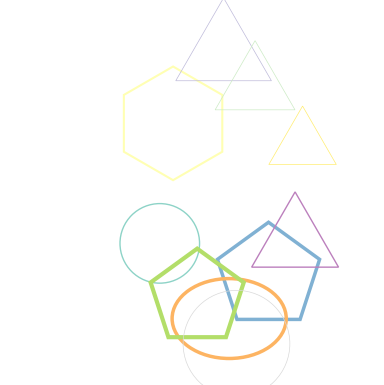[{"shape": "circle", "thickness": 1, "radius": 0.52, "center": [0.415, 0.368]}, {"shape": "hexagon", "thickness": 1.5, "radius": 0.74, "center": [0.45, 0.68]}, {"shape": "triangle", "thickness": 0.5, "radius": 0.72, "center": [0.581, 0.862]}, {"shape": "pentagon", "thickness": 2.5, "radius": 0.7, "center": [0.697, 0.283]}, {"shape": "oval", "thickness": 2.5, "radius": 0.74, "center": [0.595, 0.173]}, {"shape": "pentagon", "thickness": 3, "radius": 0.64, "center": [0.512, 0.227]}, {"shape": "circle", "thickness": 0.5, "radius": 0.69, "center": [0.614, 0.107]}, {"shape": "triangle", "thickness": 1, "radius": 0.65, "center": [0.766, 0.371]}, {"shape": "triangle", "thickness": 0.5, "radius": 0.6, "center": [0.663, 0.775]}, {"shape": "triangle", "thickness": 0.5, "radius": 0.51, "center": [0.786, 0.623]}]